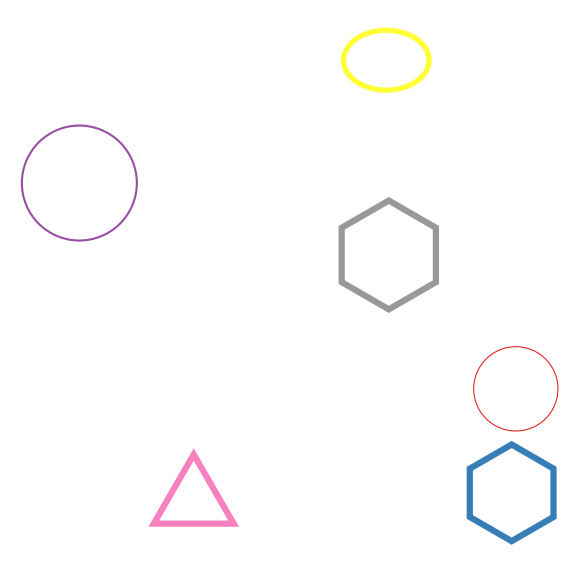[{"shape": "circle", "thickness": 0.5, "radius": 0.36, "center": [0.893, 0.326]}, {"shape": "hexagon", "thickness": 3, "radius": 0.42, "center": [0.886, 0.146]}, {"shape": "circle", "thickness": 1, "radius": 0.5, "center": [0.137, 0.682]}, {"shape": "oval", "thickness": 2.5, "radius": 0.37, "center": [0.669, 0.895]}, {"shape": "triangle", "thickness": 3, "radius": 0.4, "center": [0.335, 0.132]}, {"shape": "hexagon", "thickness": 3, "radius": 0.47, "center": [0.673, 0.558]}]